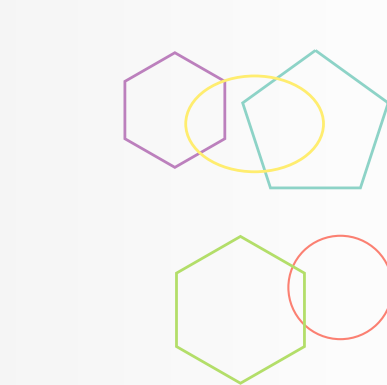[{"shape": "pentagon", "thickness": 2, "radius": 0.99, "center": [0.814, 0.672]}, {"shape": "circle", "thickness": 1.5, "radius": 0.67, "center": [0.879, 0.253]}, {"shape": "hexagon", "thickness": 2, "radius": 0.95, "center": [0.621, 0.195]}, {"shape": "hexagon", "thickness": 2, "radius": 0.74, "center": [0.451, 0.714]}, {"shape": "oval", "thickness": 2, "radius": 0.89, "center": [0.657, 0.678]}]